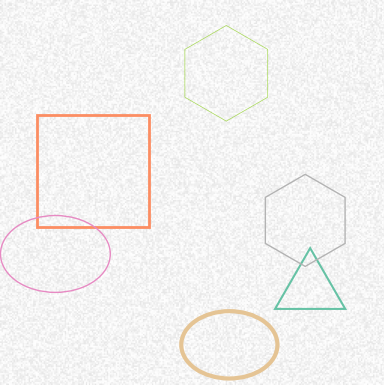[{"shape": "triangle", "thickness": 1.5, "radius": 0.53, "center": [0.806, 0.25]}, {"shape": "square", "thickness": 2, "radius": 0.72, "center": [0.241, 0.556]}, {"shape": "oval", "thickness": 1, "radius": 0.71, "center": [0.144, 0.34]}, {"shape": "hexagon", "thickness": 0.5, "radius": 0.62, "center": [0.588, 0.81]}, {"shape": "oval", "thickness": 3, "radius": 0.62, "center": [0.596, 0.104]}, {"shape": "hexagon", "thickness": 1, "radius": 0.6, "center": [0.793, 0.428]}]